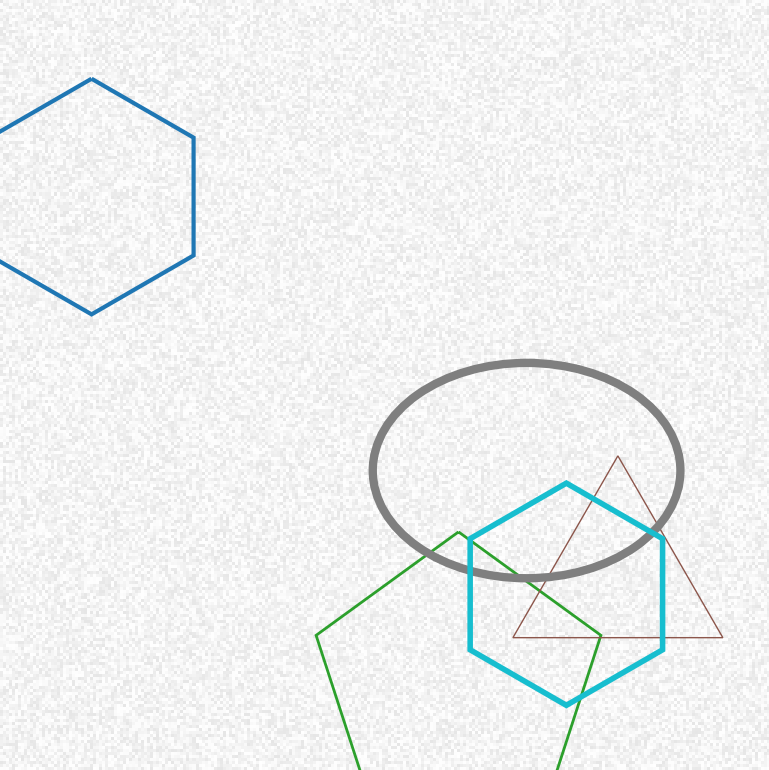[{"shape": "hexagon", "thickness": 1.5, "radius": 0.76, "center": [0.119, 0.745]}, {"shape": "pentagon", "thickness": 1, "radius": 0.97, "center": [0.595, 0.115]}, {"shape": "triangle", "thickness": 0.5, "radius": 0.79, "center": [0.802, 0.251]}, {"shape": "oval", "thickness": 3, "radius": 1.0, "center": [0.684, 0.389]}, {"shape": "hexagon", "thickness": 2, "radius": 0.72, "center": [0.736, 0.228]}]